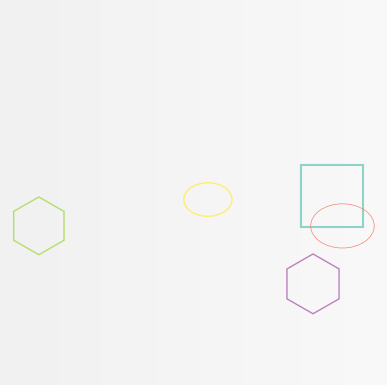[{"shape": "square", "thickness": 1.5, "radius": 0.4, "center": [0.856, 0.492]}, {"shape": "oval", "thickness": 0.5, "radius": 0.41, "center": [0.884, 0.413]}, {"shape": "hexagon", "thickness": 1, "radius": 0.37, "center": [0.1, 0.413]}, {"shape": "hexagon", "thickness": 1, "radius": 0.39, "center": [0.808, 0.263]}, {"shape": "oval", "thickness": 1, "radius": 0.31, "center": [0.536, 0.482]}]